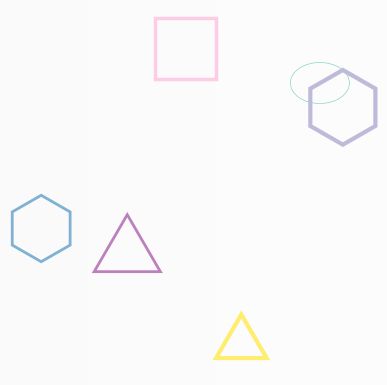[{"shape": "oval", "thickness": 0.5, "radius": 0.38, "center": [0.825, 0.784]}, {"shape": "hexagon", "thickness": 3, "radius": 0.48, "center": [0.885, 0.721]}, {"shape": "hexagon", "thickness": 2, "radius": 0.43, "center": [0.106, 0.407]}, {"shape": "square", "thickness": 2.5, "radius": 0.4, "center": [0.479, 0.875]}, {"shape": "triangle", "thickness": 2, "radius": 0.49, "center": [0.328, 0.344]}, {"shape": "triangle", "thickness": 3, "radius": 0.38, "center": [0.623, 0.108]}]